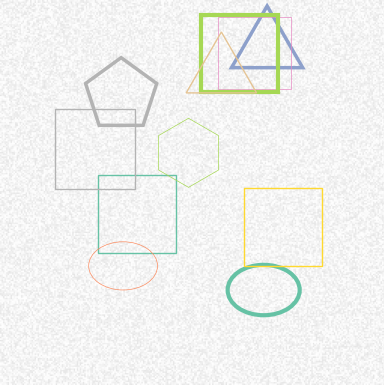[{"shape": "square", "thickness": 1, "radius": 0.51, "center": [0.357, 0.444]}, {"shape": "oval", "thickness": 3, "radius": 0.47, "center": [0.685, 0.247]}, {"shape": "oval", "thickness": 0.5, "radius": 0.45, "center": [0.32, 0.309]}, {"shape": "triangle", "thickness": 2.5, "radius": 0.53, "center": [0.694, 0.878]}, {"shape": "square", "thickness": 0.5, "radius": 0.47, "center": [0.661, 0.862]}, {"shape": "hexagon", "thickness": 0.5, "radius": 0.45, "center": [0.49, 0.603]}, {"shape": "square", "thickness": 3, "radius": 0.5, "center": [0.623, 0.861]}, {"shape": "square", "thickness": 1, "radius": 0.51, "center": [0.736, 0.411]}, {"shape": "triangle", "thickness": 1, "radius": 0.53, "center": [0.575, 0.811]}, {"shape": "pentagon", "thickness": 2.5, "radius": 0.49, "center": [0.315, 0.753]}, {"shape": "square", "thickness": 1, "radius": 0.52, "center": [0.246, 0.614]}]